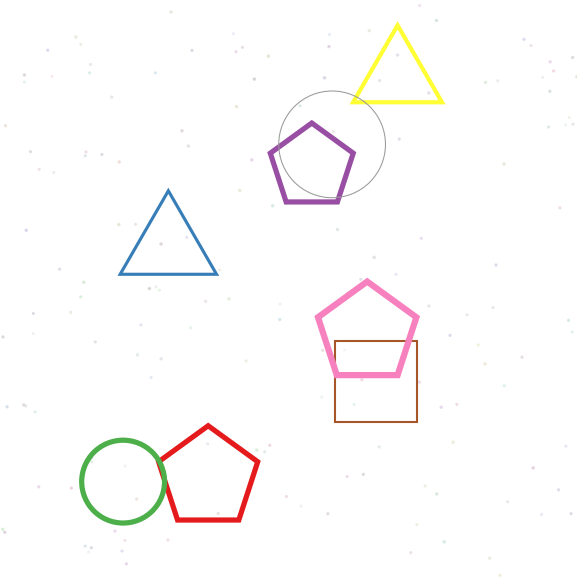[{"shape": "pentagon", "thickness": 2.5, "radius": 0.45, "center": [0.36, 0.172]}, {"shape": "triangle", "thickness": 1.5, "radius": 0.48, "center": [0.292, 0.572]}, {"shape": "circle", "thickness": 2.5, "radius": 0.36, "center": [0.213, 0.165]}, {"shape": "pentagon", "thickness": 2.5, "radius": 0.38, "center": [0.54, 0.711]}, {"shape": "triangle", "thickness": 2, "radius": 0.44, "center": [0.688, 0.866]}, {"shape": "square", "thickness": 1, "radius": 0.35, "center": [0.651, 0.338]}, {"shape": "pentagon", "thickness": 3, "radius": 0.45, "center": [0.636, 0.422]}, {"shape": "circle", "thickness": 0.5, "radius": 0.46, "center": [0.575, 0.749]}]